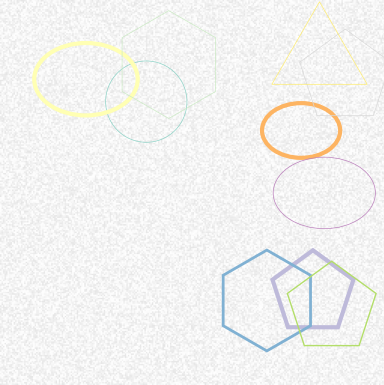[{"shape": "circle", "thickness": 0.5, "radius": 0.53, "center": [0.38, 0.736]}, {"shape": "oval", "thickness": 3, "radius": 0.67, "center": [0.223, 0.794]}, {"shape": "pentagon", "thickness": 3, "radius": 0.55, "center": [0.813, 0.239]}, {"shape": "hexagon", "thickness": 2, "radius": 0.65, "center": [0.693, 0.219]}, {"shape": "oval", "thickness": 3, "radius": 0.51, "center": [0.782, 0.661]}, {"shape": "pentagon", "thickness": 1, "radius": 0.61, "center": [0.862, 0.2]}, {"shape": "pentagon", "thickness": 0.5, "radius": 0.62, "center": [0.897, 0.8]}, {"shape": "oval", "thickness": 0.5, "radius": 0.66, "center": [0.842, 0.499]}, {"shape": "hexagon", "thickness": 0.5, "radius": 0.7, "center": [0.438, 0.832]}, {"shape": "triangle", "thickness": 0.5, "radius": 0.71, "center": [0.83, 0.852]}]